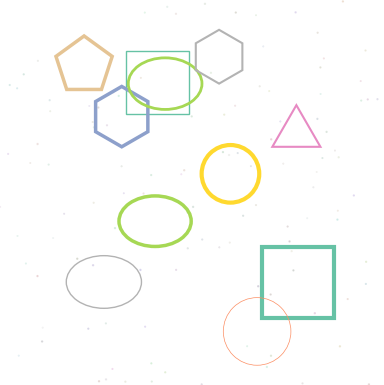[{"shape": "square", "thickness": 1, "radius": 0.41, "center": [0.409, 0.785]}, {"shape": "square", "thickness": 3, "radius": 0.46, "center": [0.774, 0.267]}, {"shape": "circle", "thickness": 0.5, "radius": 0.44, "center": [0.668, 0.139]}, {"shape": "hexagon", "thickness": 2.5, "radius": 0.39, "center": [0.316, 0.697]}, {"shape": "triangle", "thickness": 1.5, "radius": 0.36, "center": [0.77, 0.655]}, {"shape": "oval", "thickness": 2, "radius": 0.48, "center": [0.429, 0.783]}, {"shape": "oval", "thickness": 2.5, "radius": 0.47, "center": [0.403, 0.425]}, {"shape": "circle", "thickness": 3, "radius": 0.37, "center": [0.599, 0.549]}, {"shape": "pentagon", "thickness": 2.5, "radius": 0.38, "center": [0.218, 0.83]}, {"shape": "oval", "thickness": 1, "radius": 0.49, "center": [0.27, 0.268]}, {"shape": "hexagon", "thickness": 1.5, "radius": 0.35, "center": [0.569, 0.853]}]